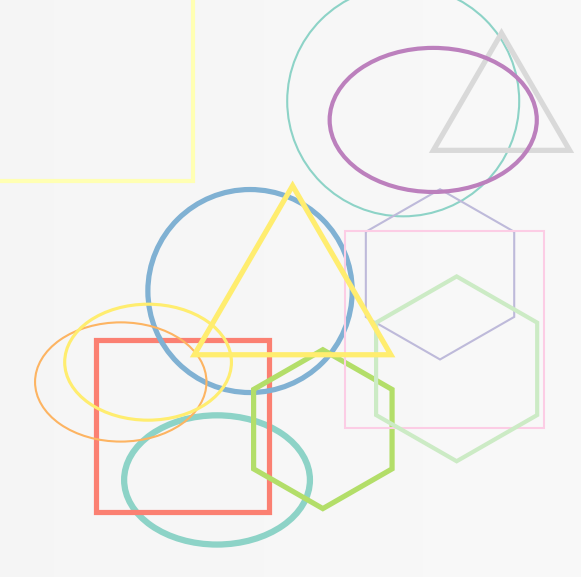[{"shape": "circle", "thickness": 1, "radius": 1.0, "center": [0.694, 0.824]}, {"shape": "oval", "thickness": 3, "radius": 0.8, "center": [0.373, 0.168]}, {"shape": "square", "thickness": 2, "radius": 0.95, "center": [0.141, 0.877]}, {"shape": "hexagon", "thickness": 1, "radius": 0.74, "center": [0.757, 0.524]}, {"shape": "square", "thickness": 2.5, "radius": 0.74, "center": [0.314, 0.261]}, {"shape": "circle", "thickness": 2.5, "radius": 0.88, "center": [0.43, 0.495]}, {"shape": "oval", "thickness": 1, "radius": 0.74, "center": [0.208, 0.338]}, {"shape": "hexagon", "thickness": 2.5, "radius": 0.69, "center": [0.555, 0.256]}, {"shape": "square", "thickness": 1, "radius": 0.85, "center": [0.765, 0.429]}, {"shape": "triangle", "thickness": 2.5, "radius": 0.68, "center": [0.863, 0.806]}, {"shape": "oval", "thickness": 2, "radius": 0.89, "center": [0.745, 0.791]}, {"shape": "hexagon", "thickness": 2, "radius": 0.8, "center": [0.786, 0.36]}, {"shape": "oval", "thickness": 1.5, "radius": 0.72, "center": [0.255, 0.372]}, {"shape": "triangle", "thickness": 2.5, "radius": 0.98, "center": [0.503, 0.482]}]